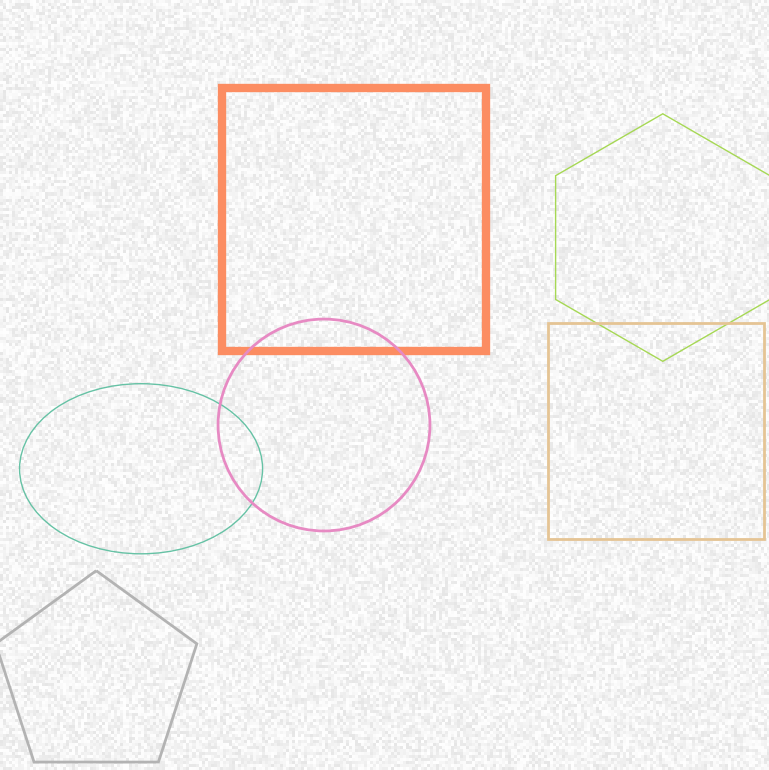[{"shape": "oval", "thickness": 0.5, "radius": 0.79, "center": [0.183, 0.391]}, {"shape": "square", "thickness": 3, "radius": 0.86, "center": [0.46, 0.715]}, {"shape": "circle", "thickness": 1, "radius": 0.69, "center": [0.421, 0.448]}, {"shape": "hexagon", "thickness": 0.5, "radius": 0.8, "center": [0.861, 0.691]}, {"shape": "square", "thickness": 1, "radius": 0.7, "center": [0.852, 0.44]}, {"shape": "pentagon", "thickness": 1, "radius": 0.69, "center": [0.125, 0.121]}]